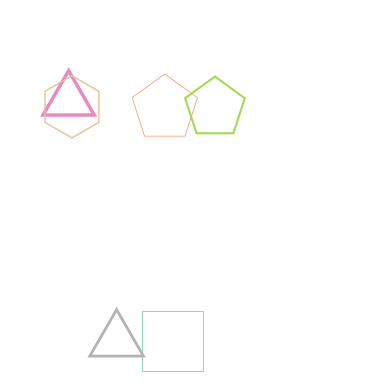[{"shape": "square", "thickness": 0.5, "radius": 0.39, "center": [0.449, 0.114]}, {"shape": "pentagon", "thickness": 0.5, "radius": 0.45, "center": [0.428, 0.719]}, {"shape": "triangle", "thickness": 2.5, "radius": 0.38, "center": [0.178, 0.74]}, {"shape": "pentagon", "thickness": 1.5, "radius": 0.41, "center": [0.558, 0.72]}, {"shape": "hexagon", "thickness": 1, "radius": 0.4, "center": [0.187, 0.723]}, {"shape": "triangle", "thickness": 2, "radius": 0.4, "center": [0.303, 0.115]}]